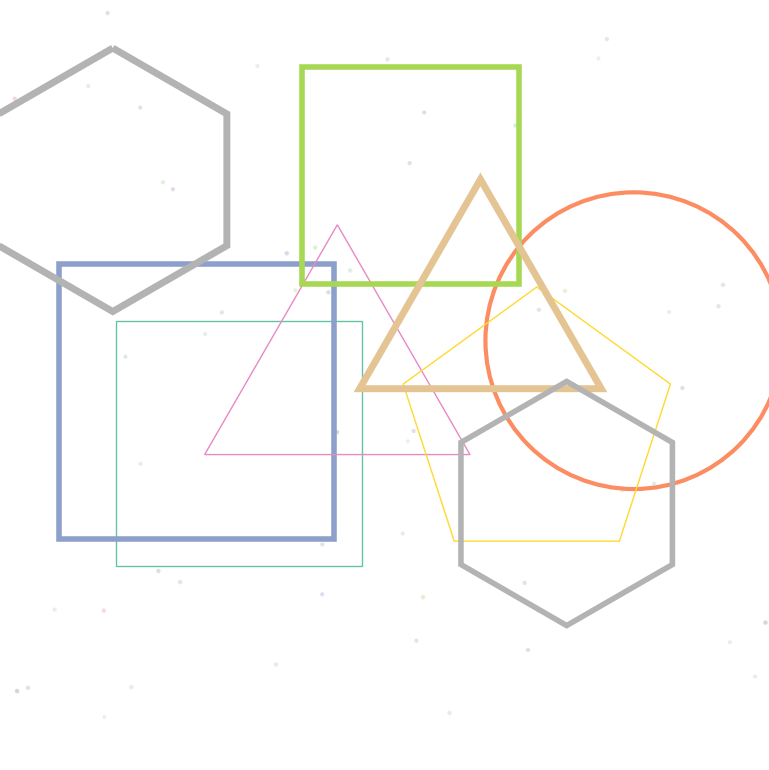[{"shape": "square", "thickness": 0.5, "radius": 0.8, "center": [0.31, 0.424]}, {"shape": "circle", "thickness": 1.5, "radius": 0.96, "center": [0.823, 0.558]}, {"shape": "square", "thickness": 2, "radius": 0.89, "center": [0.256, 0.479]}, {"shape": "triangle", "thickness": 0.5, "radius": 0.99, "center": [0.438, 0.509]}, {"shape": "square", "thickness": 2, "radius": 0.71, "center": [0.533, 0.772]}, {"shape": "pentagon", "thickness": 0.5, "radius": 0.91, "center": [0.697, 0.445]}, {"shape": "triangle", "thickness": 2.5, "radius": 0.91, "center": [0.624, 0.586]}, {"shape": "hexagon", "thickness": 2, "radius": 0.79, "center": [0.736, 0.346]}, {"shape": "hexagon", "thickness": 2.5, "radius": 0.86, "center": [0.146, 0.767]}]